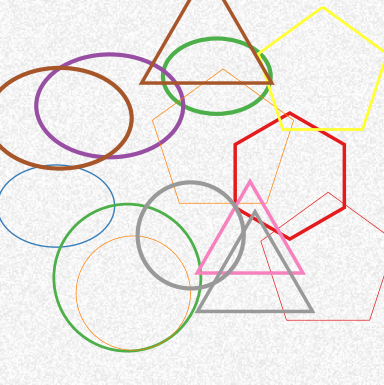[{"shape": "hexagon", "thickness": 2.5, "radius": 0.82, "center": [0.753, 0.543]}, {"shape": "pentagon", "thickness": 0.5, "radius": 0.92, "center": [0.852, 0.317]}, {"shape": "oval", "thickness": 1, "radius": 0.76, "center": [0.145, 0.465]}, {"shape": "circle", "thickness": 2, "radius": 0.95, "center": [0.331, 0.279]}, {"shape": "oval", "thickness": 3, "radius": 0.7, "center": [0.563, 0.802]}, {"shape": "oval", "thickness": 3, "radius": 0.95, "center": [0.285, 0.725]}, {"shape": "circle", "thickness": 0.5, "radius": 0.74, "center": [0.346, 0.239]}, {"shape": "pentagon", "thickness": 0.5, "radius": 0.96, "center": [0.579, 0.628]}, {"shape": "pentagon", "thickness": 2, "radius": 0.88, "center": [0.838, 0.806]}, {"shape": "triangle", "thickness": 2.5, "radius": 0.98, "center": [0.537, 0.882]}, {"shape": "oval", "thickness": 3, "radius": 0.93, "center": [0.155, 0.693]}, {"shape": "triangle", "thickness": 2.5, "radius": 0.79, "center": [0.649, 0.37]}, {"shape": "circle", "thickness": 3, "radius": 0.69, "center": [0.495, 0.389]}, {"shape": "triangle", "thickness": 2.5, "radius": 0.86, "center": [0.662, 0.277]}]